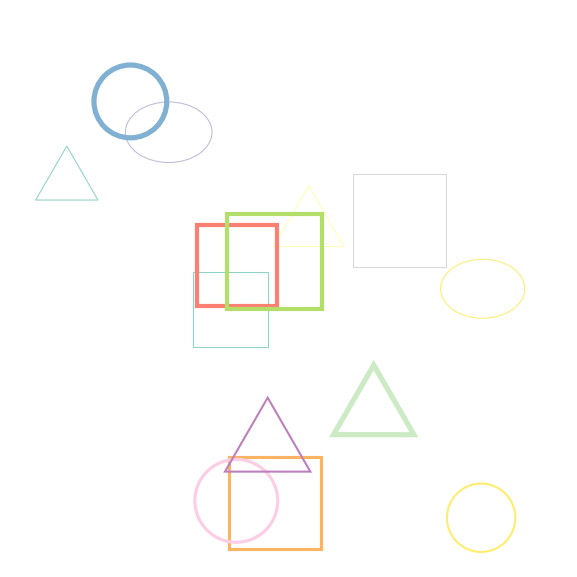[{"shape": "square", "thickness": 0.5, "radius": 0.33, "center": [0.399, 0.464]}, {"shape": "triangle", "thickness": 0.5, "radius": 0.31, "center": [0.116, 0.684]}, {"shape": "triangle", "thickness": 0.5, "radius": 0.35, "center": [0.535, 0.607]}, {"shape": "oval", "thickness": 0.5, "radius": 0.37, "center": [0.292, 0.77]}, {"shape": "square", "thickness": 2, "radius": 0.35, "center": [0.411, 0.539]}, {"shape": "circle", "thickness": 2.5, "radius": 0.32, "center": [0.226, 0.824]}, {"shape": "square", "thickness": 1.5, "radius": 0.4, "center": [0.476, 0.128]}, {"shape": "square", "thickness": 2, "radius": 0.41, "center": [0.475, 0.546]}, {"shape": "circle", "thickness": 1.5, "radius": 0.36, "center": [0.409, 0.132]}, {"shape": "square", "thickness": 0.5, "radius": 0.4, "center": [0.692, 0.618]}, {"shape": "triangle", "thickness": 1, "radius": 0.43, "center": [0.463, 0.225]}, {"shape": "triangle", "thickness": 2.5, "radius": 0.4, "center": [0.647, 0.287]}, {"shape": "oval", "thickness": 0.5, "radius": 0.36, "center": [0.836, 0.499]}, {"shape": "circle", "thickness": 1, "radius": 0.3, "center": [0.833, 0.103]}]